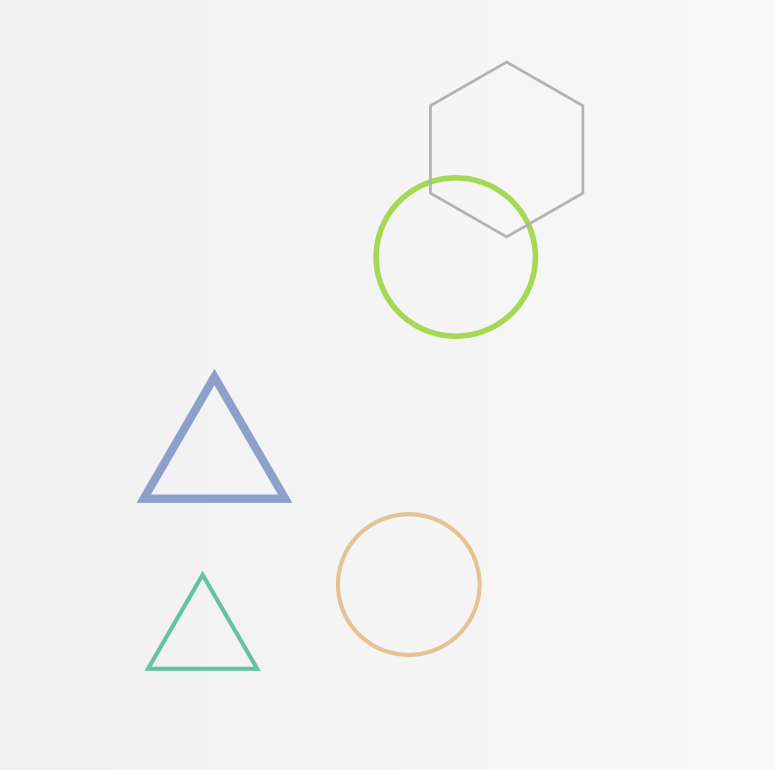[{"shape": "triangle", "thickness": 1.5, "radius": 0.41, "center": [0.261, 0.172]}, {"shape": "triangle", "thickness": 3, "radius": 0.53, "center": [0.277, 0.405]}, {"shape": "circle", "thickness": 2, "radius": 0.51, "center": [0.588, 0.666]}, {"shape": "circle", "thickness": 1.5, "radius": 0.46, "center": [0.527, 0.241]}, {"shape": "hexagon", "thickness": 1, "radius": 0.57, "center": [0.654, 0.806]}]